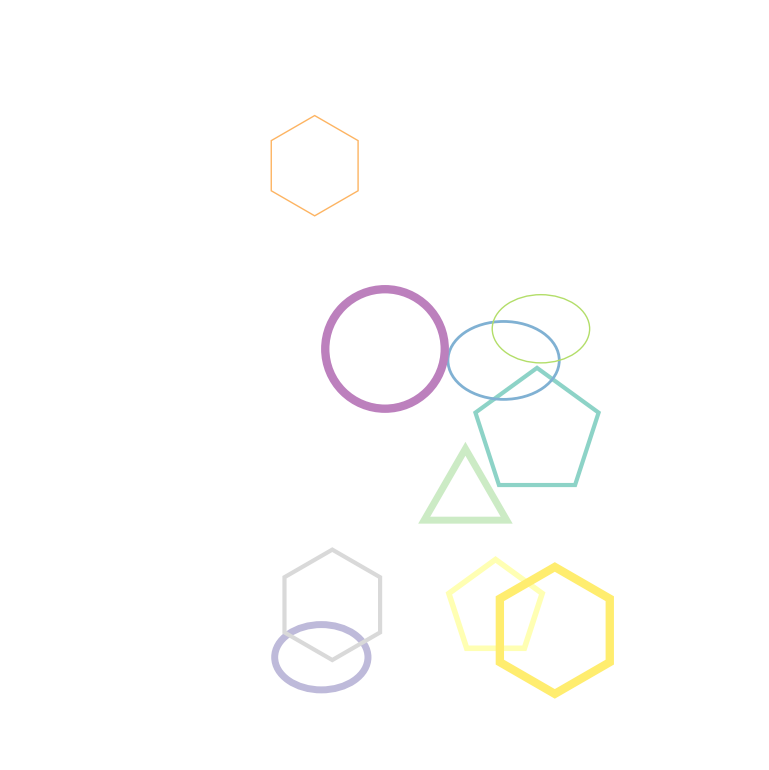[{"shape": "pentagon", "thickness": 1.5, "radius": 0.42, "center": [0.697, 0.438]}, {"shape": "pentagon", "thickness": 2, "radius": 0.32, "center": [0.644, 0.21]}, {"shape": "oval", "thickness": 2.5, "radius": 0.3, "center": [0.417, 0.146]}, {"shape": "oval", "thickness": 1, "radius": 0.36, "center": [0.654, 0.532]}, {"shape": "hexagon", "thickness": 0.5, "radius": 0.33, "center": [0.409, 0.785]}, {"shape": "oval", "thickness": 0.5, "radius": 0.32, "center": [0.703, 0.573]}, {"shape": "hexagon", "thickness": 1.5, "radius": 0.36, "center": [0.432, 0.215]}, {"shape": "circle", "thickness": 3, "radius": 0.39, "center": [0.5, 0.547]}, {"shape": "triangle", "thickness": 2.5, "radius": 0.31, "center": [0.604, 0.355]}, {"shape": "hexagon", "thickness": 3, "radius": 0.41, "center": [0.721, 0.181]}]